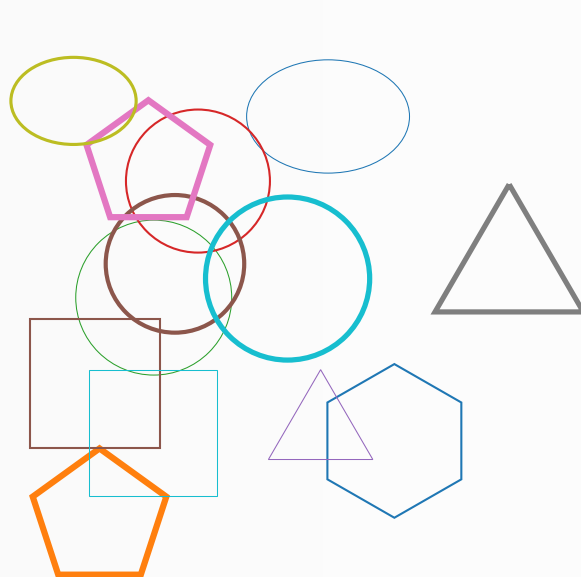[{"shape": "oval", "thickness": 0.5, "radius": 0.7, "center": [0.564, 0.797]}, {"shape": "hexagon", "thickness": 1, "radius": 0.67, "center": [0.678, 0.236]}, {"shape": "pentagon", "thickness": 3, "radius": 0.6, "center": [0.171, 0.102]}, {"shape": "circle", "thickness": 0.5, "radius": 0.67, "center": [0.264, 0.484]}, {"shape": "circle", "thickness": 1, "radius": 0.62, "center": [0.341, 0.686]}, {"shape": "triangle", "thickness": 0.5, "radius": 0.52, "center": [0.552, 0.255]}, {"shape": "square", "thickness": 1, "radius": 0.56, "center": [0.163, 0.335]}, {"shape": "circle", "thickness": 2, "radius": 0.6, "center": [0.301, 0.542]}, {"shape": "pentagon", "thickness": 3, "radius": 0.56, "center": [0.255, 0.714]}, {"shape": "triangle", "thickness": 2.5, "radius": 0.74, "center": [0.876, 0.533]}, {"shape": "oval", "thickness": 1.5, "radius": 0.54, "center": [0.126, 0.824]}, {"shape": "square", "thickness": 0.5, "radius": 0.55, "center": [0.263, 0.249]}, {"shape": "circle", "thickness": 2.5, "radius": 0.71, "center": [0.495, 0.517]}]